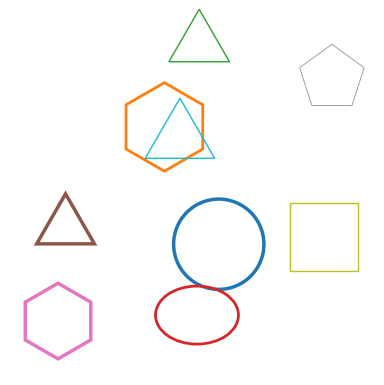[{"shape": "circle", "thickness": 2.5, "radius": 0.59, "center": [0.568, 0.366]}, {"shape": "hexagon", "thickness": 2, "radius": 0.57, "center": [0.427, 0.67]}, {"shape": "triangle", "thickness": 1, "radius": 0.45, "center": [0.517, 0.885]}, {"shape": "oval", "thickness": 2, "radius": 0.54, "center": [0.512, 0.182]}, {"shape": "triangle", "thickness": 2.5, "radius": 0.43, "center": [0.17, 0.41]}, {"shape": "hexagon", "thickness": 2.5, "radius": 0.49, "center": [0.151, 0.166]}, {"shape": "pentagon", "thickness": 0.5, "radius": 0.44, "center": [0.862, 0.797]}, {"shape": "square", "thickness": 1, "radius": 0.44, "center": [0.841, 0.385]}, {"shape": "triangle", "thickness": 1, "radius": 0.52, "center": [0.467, 0.641]}]